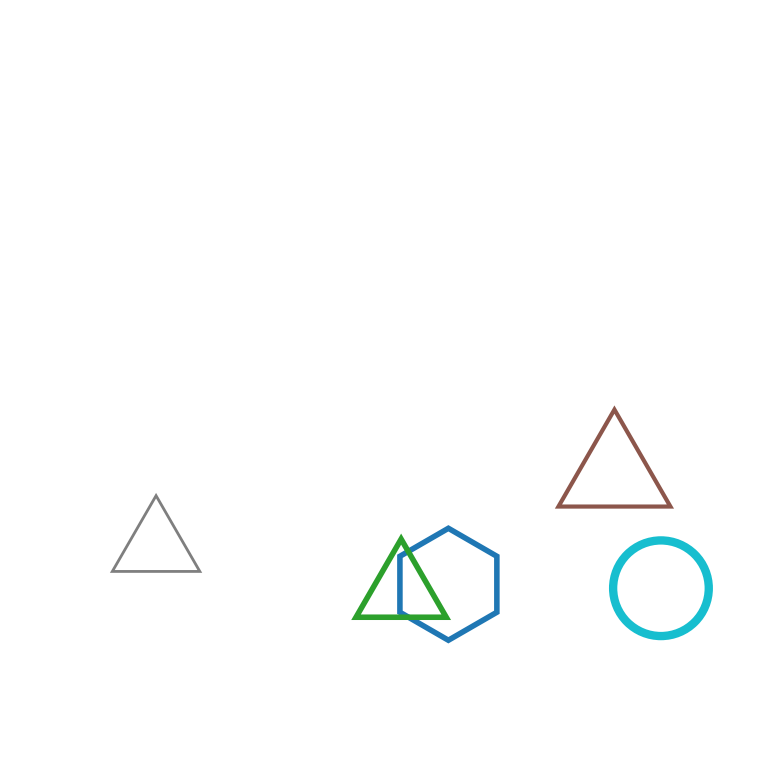[{"shape": "hexagon", "thickness": 2, "radius": 0.36, "center": [0.582, 0.241]}, {"shape": "triangle", "thickness": 2, "radius": 0.34, "center": [0.521, 0.232]}, {"shape": "triangle", "thickness": 1.5, "radius": 0.42, "center": [0.798, 0.384]}, {"shape": "triangle", "thickness": 1, "radius": 0.33, "center": [0.203, 0.291]}, {"shape": "circle", "thickness": 3, "radius": 0.31, "center": [0.858, 0.236]}]